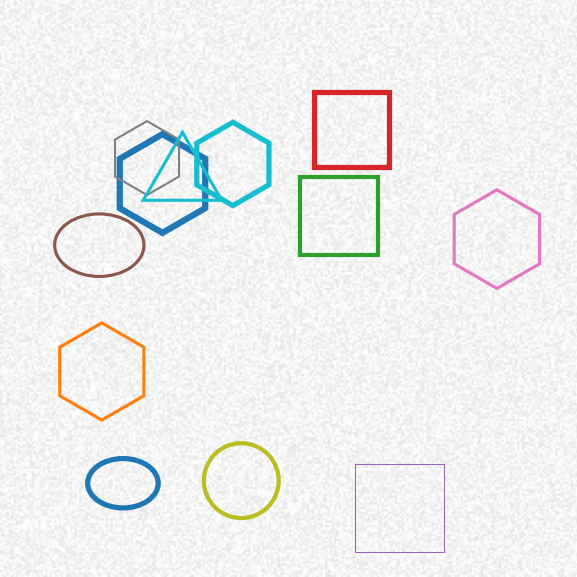[{"shape": "oval", "thickness": 2.5, "radius": 0.31, "center": [0.213, 0.162]}, {"shape": "hexagon", "thickness": 3, "radius": 0.43, "center": [0.281, 0.681]}, {"shape": "hexagon", "thickness": 1.5, "radius": 0.42, "center": [0.176, 0.356]}, {"shape": "square", "thickness": 2, "radius": 0.34, "center": [0.588, 0.624]}, {"shape": "square", "thickness": 2.5, "radius": 0.32, "center": [0.609, 0.775]}, {"shape": "square", "thickness": 0.5, "radius": 0.38, "center": [0.692, 0.119]}, {"shape": "oval", "thickness": 1.5, "radius": 0.39, "center": [0.172, 0.575]}, {"shape": "hexagon", "thickness": 1.5, "radius": 0.43, "center": [0.86, 0.585]}, {"shape": "hexagon", "thickness": 1, "radius": 0.32, "center": [0.255, 0.725]}, {"shape": "circle", "thickness": 2, "radius": 0.32, "center": [0.418, 0.167]}, {"shape": "triangle", "thickness": 1.5, "radius": 0.39, "center": [0.316, 0.692]}, {"shape": "hexagon", "thickness": 2.5, "radius": 0.36, "center": [0.403, 0.715]}]